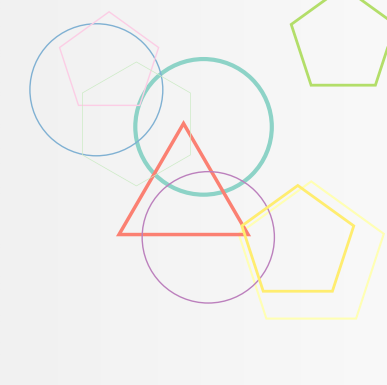[{"shape": "circle", "thickness": 3, "radius": 0.88, "center": [0.525, 0.67]}, {"shape": "pentagon", "thickness": 1.5, "radius": 0.98, "center": [0.803, 0.332]}, {"shape": "triangle", "thickness": 2.5, "radius": 0.96, "center": [0.474, 0.487]}, {"shape": "circle", "thickness": 1, "radius": 0.86, "center": [0.249, 0.767]}, {"shape": "pentagon", "thickness": 2, "radius": 0.71, "center": [0.886, 0.893]}, {"shape": "pentagon", "thickness": 1, "radius": 0.67, "center": [0.282, 0.835]}, {"shape": "circle", "thickness": 1, "radius": 0.85, "center": [0.537, 0.384]}, {"shape": "hexagon", "thickness": 0.5, "radius": 0.8, "center": [0.352, 0.678]}, {"shape": "pentagon", "thickness": 2, "radius": 0.76, "center": [0.769, 0.366]}]